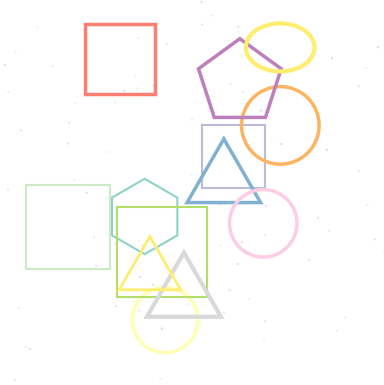[{"shape": "hexagon", "thickness": 1.5, "radius": 0.49, "center": [0.376, 0.438]}, {"shape": "circle", "thickness": 2.5, "radius": 0.42, "center": [0.429, 0.169]}, {"shape": "square", "thickness": 1.5, "radius": 0.41, "center": [0.607, 0.593]}, {"shape": "square", "thickness": 2.5, "radius": 0.45, "center": [0.312, 0.847]}, {"shape": "triangle", "thickness": 2.5, "radius": 0.55, "center": [0.581, 0.529]}, {"shape": "circle", "thickness": 2.5, "radius": 0.5, "center": [0.728, 0.674]}, {"shape": "square", "thickness": 1.5, "radius": 0.59, "center": [0.422, 0.346]}, {"shape": "circle", "thickness": 2.5, "radius": 0.44, "center": [0.684, 0.42]}, {"shape": "triangle", "thickness": 3, "radius": 0.56, "center": [0.478, 0.233]}, {"shape": "pentagon", "thickness": 2.5, "radius": 0.56, "center": [0.623, 0.786]}, {"shape": "square", "thickness": 1.5, "radius": 0.54, "center": [0.177, 0.411]}, {"shape": "oval", "thickness": 3, "radius": 0.45, "center": [0.728, 0.877]}, {"shape": "triangle", "thickness": 2, "radius": 0.46, "center": [0.389, 0.293]}]